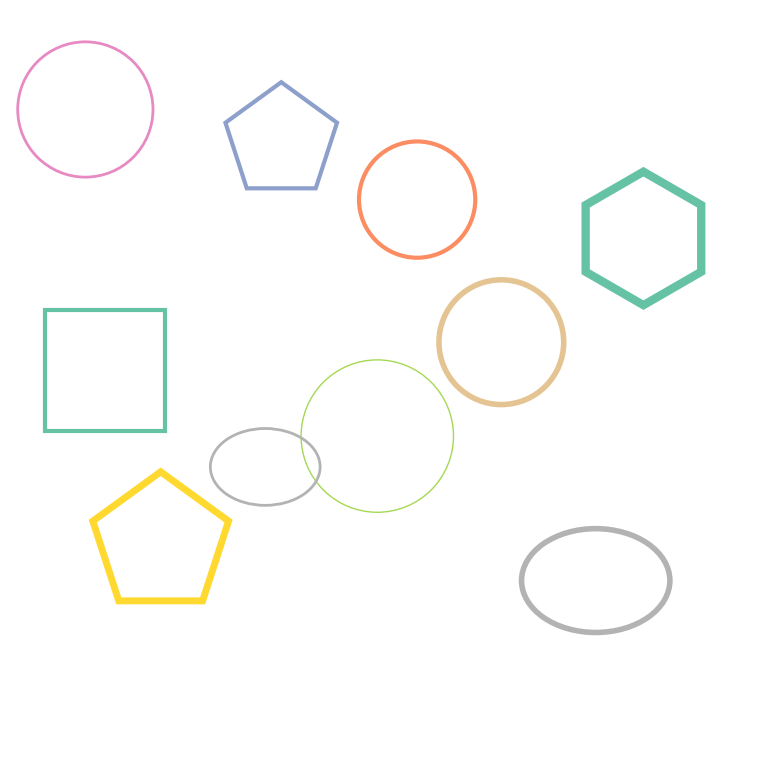[{"shape": "square", "thickness": 1.5, "radius": 0.39, "center": [0.136, 0.519]}, {"shape": "hexagon", "thickness": 3, "radius": 0.43, "center": [0.836, 0.69]}, {"shape": "circle", "thickness": 1.5, "radius": 0.38, "center": [0.542, 0.741]}, {"shape": "pentagon", "thickness": 1.5, "radius": 0.38, "center": [0.365, 0.817]}, {"shape": "circle", "thickness": 1, "radius": 0.44, "center": [0.111, 0.858]}, {"shape": "circle", "thickness": 0.5, "radius": 0.49, "center": [0.49, 0.434]}, {"shape": "pentagon", "thickness": 2.5, "radius": 0.46, "center": [0.209, 0.295]}, {"shape": "circle", "thickness": 2, "radius": 0.41, "center": [0.651, 0.556]}, {"shape": "oval", "thickness": 2, "radius": 0.48, "center": [0.774, 0.246]}, {"shape": "oval", "thickness": 1, "radius": 0.36, "center": [0.344, 0.394]}]